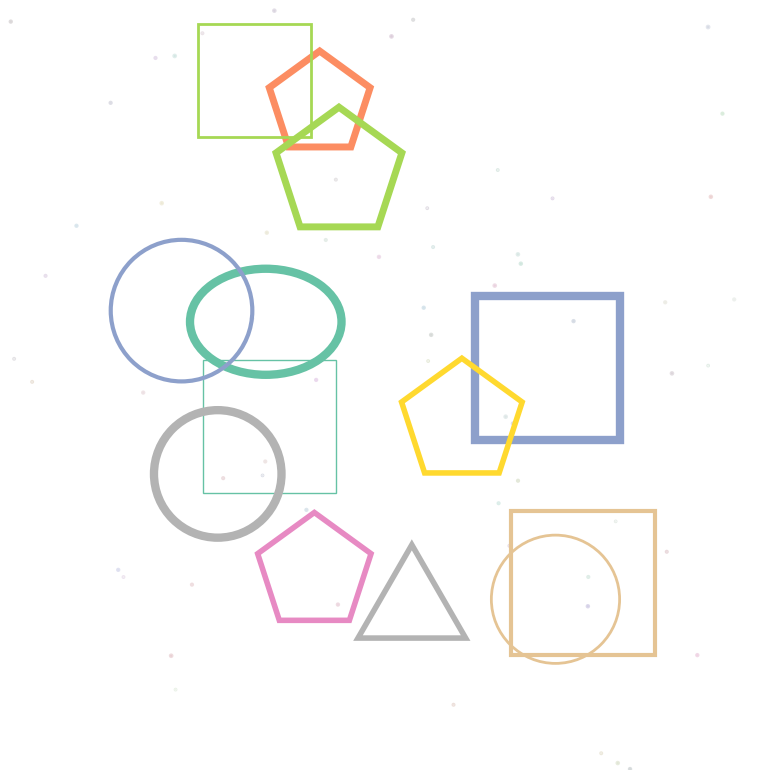[{"shape": "square", "thickness": 0.5, "radius": 0.43, "center": [0.35, 0.446]}, {"shape": "oval", "thickness": 3, "radius": 0.49, "center": [0.345, 0.582]}, {"shape": "pentagon", "thickness": 2.5, "radius": 0.34, "center": [0.415, 0.865]}, {"shape": "square", "thickness": 3, "radius": 0.47, "center": [0.711, 0.522]}, {"shape": "circle", "thickness": 1.5, "radius": 0.46, "center": [0.236, 0.597]}, {"shape": "pentagon", "thickness": 2, "radius": 0.39, "center": [0.408, 0.257]}, {"shape": "pentagon", "thickness": 2.5, "radius": 0.43, "center": [0.44, 0.775]}, {"shape": "square", "thickness": 1, "radius": 0.36, "center": [0.331, 0.895]}, {"shape": "pentagon", "thickness": 2, "radius": 0.41, "center": [0.6, 0.452]}, {"shape": "square", "thickness": 1.5, "radius": 0.47, "center": [0.757, 0.243]}, {"shape": "circle", "thickness": 1, "radius": 0.42, "center": [0.721, 0.222]}, {"shape": "circle", "thickness": 3, "radius": 0.41, "center": [0.283, 0.385]}, {"shape": "triangle", "thickness": 2, "radius": 0.4, "center": [0.535, 0.212]}]